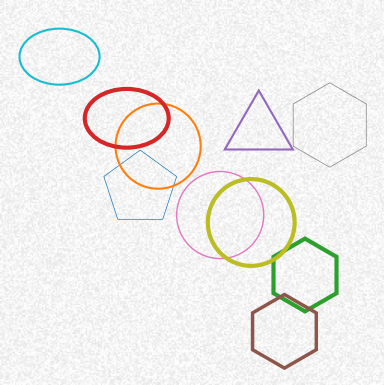[{"shape": "pentagon", "thickness": 0.5, "radius": 0.5, "center": [0.364, 0.511]}, {"shape": "circle", "thickness": 1.5, "radius": 0.55, "center": [0.411, 0.62]}, {"shape": "hexagon", "thickness": 3, "radius": 0.47, "center": [0.792, 0.286]}, {"shape": "oval", "thickness": 3, "radius": 0.54, "center": [0.329, 0.693]}, {"shape": "triangle", "thickness": 1.5, "radius": 0.51, "center": [0.672, 0.663]}, {"shape": "hexagon", "thickness": 2.5, "radius": 0.48, "center": [0.739, 0.139]}, {"shape": "circle", "thickness": 1, "radius": 0.57, "center": [0.572, 0.441]}, {"shape": "hexagon", "thickness": 0.5, "radius": 0.55, "center": [0.856, 0.675]}, {"shape": "circle", "thickness": 3, "radius": 0.56, "center": [0.653, 0.422]}, {"shape": "oval", "thickness": 1.5, "radius": 0.52, "center": [0.155, 0.853]}]